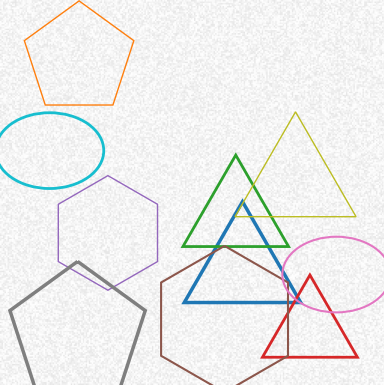[{"shape": "triangle", "thickness": 2.5, "radius": 0.87, "center": [0.63, 0.302]}, {"shape": "pentagon", "thickness": 1, "radius": 0.75, "center": [0.205, 0.848]}, {"shape": "triangle", "thickness": 2, "radius": 0.79, "center": [0.612, 0.439]}, {"shape": "triangle", "thickness": 2, "radius": 0.71, "center": [0.805, 0.143]}, {"shape": "hexagon", "thickness": 1, "radius": 0.74, "center": [0.28, 0.395]}, {"shape": "hexagon", "thickness": 1.5, "radius": 0.95, "center": [0.583, 0.171]}, {"shape": "oval", "thickness": 1.5, "radius": 0.7, "center": [0.874, 0.287]}, {"shape": "pentagon", "thickness": 2.5, "radius": 0.92, "center": [0.202, 0.136]}, {"shape": "triangle", "thickness": 1, "radius": 0.91, "center": [0.768, 0.528]}, {"shape": "oval", "thickness": 2, "radius": 0.7, "center": [0.129, 0.609]}]